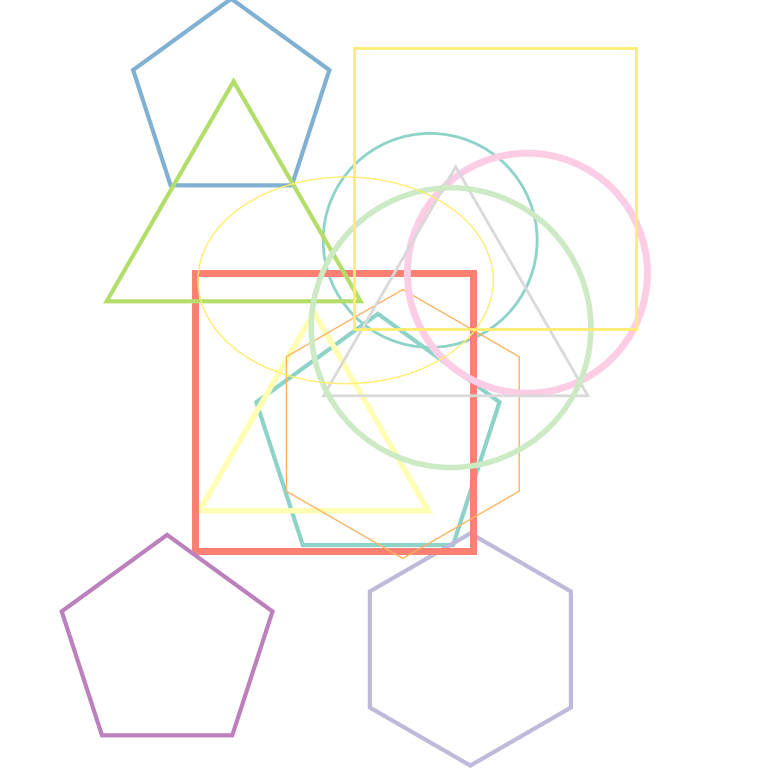[{"shape": "pentagon", "thickness": 1.5, "radius": 0.83, "center": [0.491, 0.426]}, {"shape": "circle", "thickness": 1, "radius": 0.69, "center": [0.559, 0.688]}, {"shape": "triangle", "thickness": 2, "radius": 0.86, "center": [0.408, 0.423]}, {"shape": "hexagon", "thickness": 1.5, "radius": 0.75, "center": [0.611, 0.157]}, {"shape": "square", "thickness": 2.5, "radius": 0.91, "center": [0.434, 0.465]}, {"shape": "pentagon", "thickness": 1.5, "radius": 0.67, "center": [0.3, 0.868]}, {"shape": "hexagon", "thickness": 0.5, "radius": 0.87, "center": [0.523, 0.449]}, {"shape": "triangle", "thickness": 1.5, "radius": 0.95, "center": [0.303, 0.704]}, {"shape": "circle", "thickness": 2.5, "radius": 0.78, "center": [0.685, 0.645]}, {"shape": "triangle", "thickness": 1, "radius": 0.99, "center": [0.592, 0.585]}, {"shape": "pentagon", "thickness": 1.5, "radius": 0.72, "center": [0.217, 0.161]}, {"shape": "circle", "thickness": 2, "radius": 0.91, "center": [0.586, 0.574]}, {"shape": "oval", "thickness": 0.5, "radius": 0.96, "center": [0.449, 0.636]}, {"shape": "square", "thickness": 1, "radius": 0.91, "center": [0.643, 0.755]}]